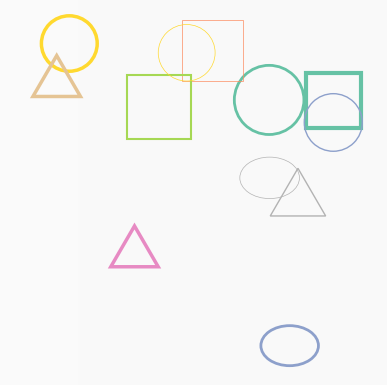[{"shape": "circle", "thickness": 2, "radius": 0.45, "center": [0.695, 0.74]}, {"shape": "square", "thickness": 3, "radius": 0.36, "center": [0.86, 0.739]}, {"shape": "square", "thickness": 0.5, "radius": 0.4, "center": [0.548, 0.87]}, {"shape": "oval", "thickness": 2, "radius": 0.37, "center": [0.748, 0.102]}, {"shape": "circle", "thickness": 1, "radius": 0.37, "center": [0.86, 0.682]}, {"shape": "triangle", "thickness": 2.5, "radius": 0.35, "center": [0.347, 0.342]}, {"shape": "square", "thickness": 1.5, "radius": 0.42, "center": [0.411, 0.723]}, {"shape": "circle", "thickness": 2.5, "radius": 0.36, "center": [0.179, 0.887]}, {"shape": "circle", "thickness": 0.5, "radius": 0.37, "center": [0.482, 0.863]}, {"shape": "triangle", "thickness": 2.5, "radius": 0.35, "center": [0.146, 0.785]}, {"shape": "triangle", "thickness": 1, "radius": 0.41, "center": [0.769, 0.48]}, {"shape": "oval", "thickness": 0.5, "radius": 0.38, "center": [0.696, 0.538]}]